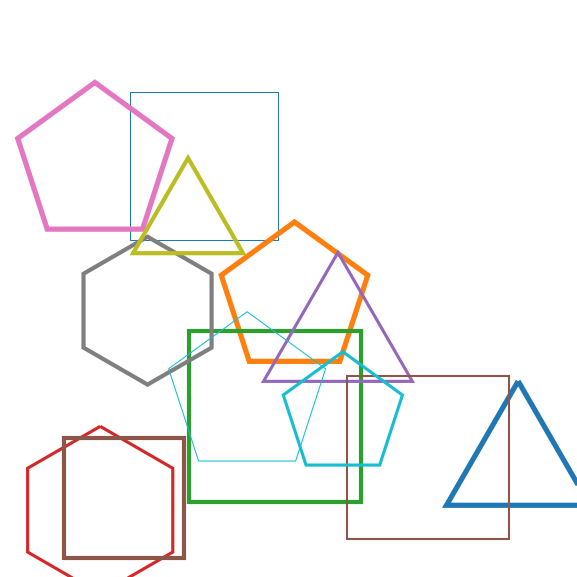[{"shape": "triangle", "thickness": 2.5, "radius": 0.72, "center": [0.897, 0.196]}, {"shape": "square", "thickness": 0.5, "radius": 0.64, "center": [0.354, 0.711]}, {"shape": "pentagon", "thickness": 2.5, "radius": 0.67, "center": [0.51, 0.481]}, {"shape": "square", "thickness": 2, "radius": 0.74, "center": [0.476, 0.279]}, {"shape": "hexagon", "thickness": 1.5, "radius": 0.73, "center": [0.174, 0.116]}, {"shape": "triangle", "thickness": 1.5, "radius": 0.74, "center": [0.585, 0.413]}, {"shape": "square", "thickness": 1, "radius": 0.7, "center": [0.741, 0.207]}, {"shape": "square", "thickness": 2, "radius": 0.52, "center": [0.215, 0.136]}, {"shape": "pentagon", "thickness": 2.5, "radius": 0.7, "center": [0.164, 0.716]}, {"shape": "hexagon", "thickness": 2, "radius": 0.64, "center": [0.255, 0.461]}, {"shape": "triangle", "thickness": 2, "radius": 0.55, "center": [0.326, 0.616]}, {"shape": "pentagon", "thickness": 0.5, "radius": 0.71, "center": [0.428, 0.316]}, {"shape": "pentagon", "thickness": 1.5, "radius": 0.54, "center": [0.594, 0.282]}]